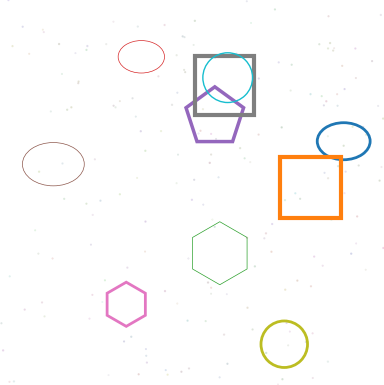[{"shape": "oval", "thickness": 2, "radius": 0.34, "center": [0.893, 0.633]}, {"shape": "square", "thickness": 3, "radius": 0.4, "center": [0.806, 0.513]}, {"shape": "hexagon", "thickness": 0.5, "radius": 0.41, "center": [0.571, 0.342]}, {"shape": "oval", "thickness": 0.5, "radius": 0.3, "center": [0.367, 0.852]}, {"shape": "pentagon", "thickness": 2.5, "radius": 0.39, "center": [0.558, 0.696]}, {"shape": "oval", "thickness": 0.5, "radius": 0.4, "center": [0.139, 0.574]}, {"shape": "hexagon", "thickness": 2, "radius": 0.29, "center": [0.328, 0.21]}, {"shape": "square", "thickness": 3, "radius": 0.38, "center": [0.582, 0.777]}, {"shape": "circle", "thickness": 2, "radius": 0.3, "center": [0.738, 0.106]}, {"shape": "circle", "thickness": 1, "radius": 0.32, "center": [0.591, 0.798]}]